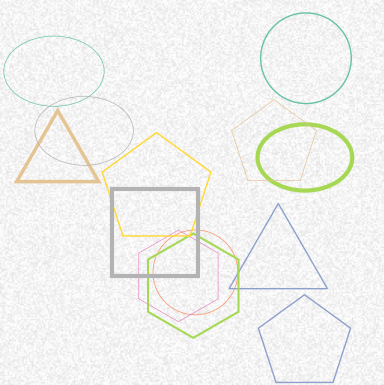[{"shape": "oval", "thickness": 0.5, "radius": 0.65, "center": [0.14, 0.815]}, {"shape": "circle", "thickness": 1, "radius": 0.59, "center": [0.795, 0.849]}, {"shape": "circle", "thickness": 0.5, "radius": 0.55, "center": [0.508, 0.292]}, {"shape": "pentagon", "thickness": 1, "radius": 0.63, "center": [0.791, 0.109]}, {"shape": "triangle", "thickness": 1, "radius": 0.74, "center": [0.723, 0.324]}, {"shape": "hexagon", "thickness": 0.5, "radius": 0.59, "center": [0.463, 0.283]}, {"shape": "oval", "thickness": 3, "radius": 0.61, "center": [0.792, 0.591]}, {"shape": "hexagon", "thickness": 1.5, "radius": 0.68, "center": [0.502, 0.258]}, {"shape": "pentagon", "thickness": 1, "radius": 0.74, "center": [0.407, 0.507]}, {"shape": "pentagon", "thickness": 0.5, "radius": 0.58, "center": [0.712, 0.625]}, {"shape": "triangle", "thickness": 2.5, "radius": 0.62, "center": [0.15, 0.59]}, {"shape": "oval", "thickness": 0.5, "radius": 0.64, "center": [0.218, 0.66]}, {"shape": "square", "thickness": 3, "radius": 0.56, "center": [0.402, 0.395]}]